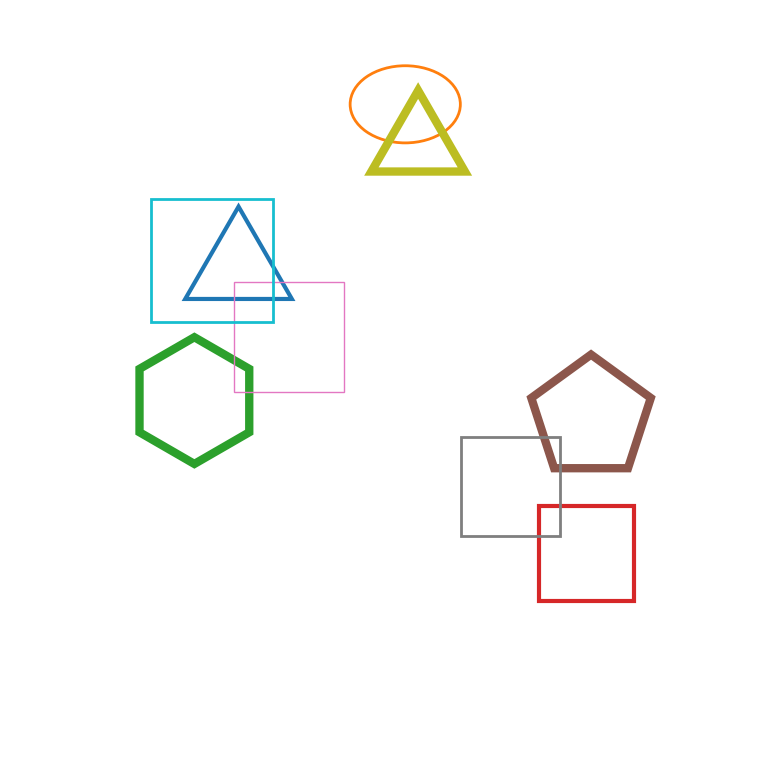[{"shape": "triangle", "thickness": 1.5, "radius": 0.4, "center": [0.31, 0.652]}, {"shape": "oval", "thickness": 1, "radius": 0.36, "center": [0.526, 0.865]}, {"shape": "hexagon", "thickness": 3, "radius": 0.41, "center": [0.252, 0.48]}, {"shape": "square", "thickness": 1.5, "radius": 0.31, "center": [0.761, 0.281]}, {"shape": "pentagon", "thickness": 3, "radius": 0.41, "center": [0.768, 0.458]}, {"shape": "square", "thickness": 0.5, "radius": 0.36, "center": [0.375, 0.562]}, {"shape": "square", "thickness": 1, "radius": 0.32, "center": [0.663, 0.369]}, {"shape": "triangle", "thickness": 3, "radius": 0.35, "center": [0.543, 0.812]}, {"shape": "square", "thickness": 1, "radius": 0.4, "center": [0.275, 0.662]}]